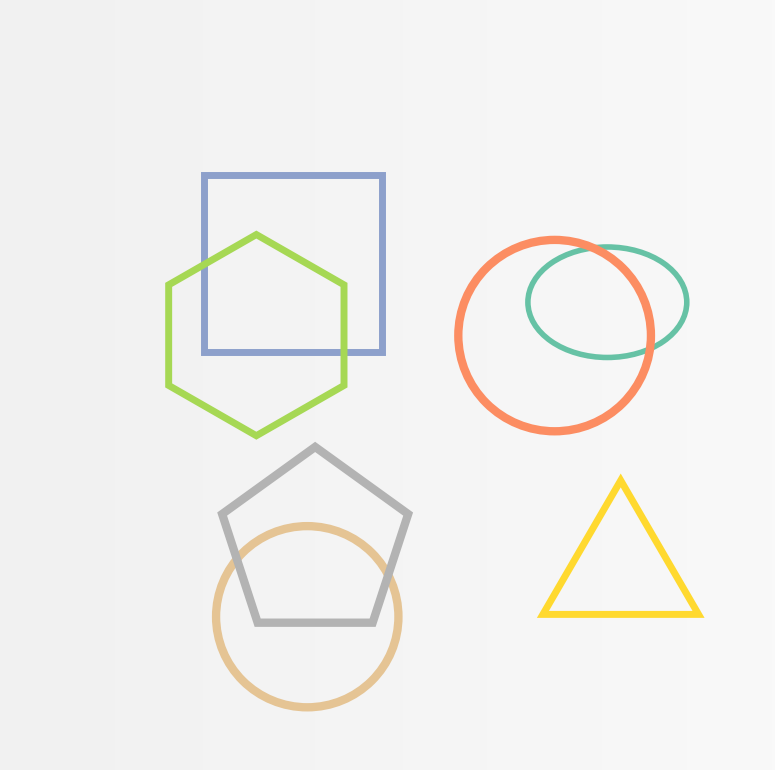[{"shape": "oval", "thickness": 2, "radius": 0.51, "center": [0.784, 0.607]}, {"shape": "circle", "thickness": 3, "radius": 0.62, "center": [0.716, 0.564]}, {"shape": "square", "thickness": 2.5, "radius": 0.58, "center": [0.378, 0.658]}, {"shape": "hexagon", "thickness": 2.5, "radius": 0.65, "center": [0.331, 0.565]}, {"shape": "triangle", "thickness": 2.5, "radius": 0.58, "center": [0.801, 0.26]}, {"shape": "circle", "thickness": 3, "radius": 0.59, "center": [0.396, 0.199]}, {"shape": "pentagon", "thickness": 3, "radius": 0.63, "center": [0.407, 0.293]}]